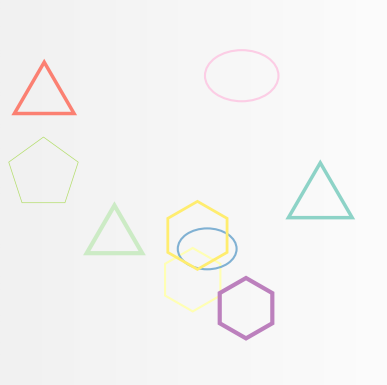[{"shape": "triangle", "thickness": 2.5, "radius": 0.47, "center": [0.827, 0.482]}, {"shape": "hexagon", "thickness": 1.5, "radius": 0.41, "center": [0.497, 0.274]}, {"shape": "triangle", "thickness": 2.5, "radius": 0.44, "center": [0.114, 0.75]}, {"shape": "oval", "thickness": 1.5, "radius": 0.38, "center": [0.535, 0.354]}, {"shape": "pentagon", "thickness": 0.5, "radius": 0.47, "center": [0.112, 0.55]}, {"shape": "oval", "thickness": 1.5, "radius": 0.47, "center": [0.624, 0.803]}, {"shape": "hexagon", "thickness": 3, "radius": 0.39, "center": [0.635, 0.2]}, {"shape": "triangle", "thickness": 3, "radius": 0.41, "center": [0.295, 0.384]}, {"shape": "hexagon", "thickness": 2, "radius": 0.44, "center": [0.51, 0.389]}]